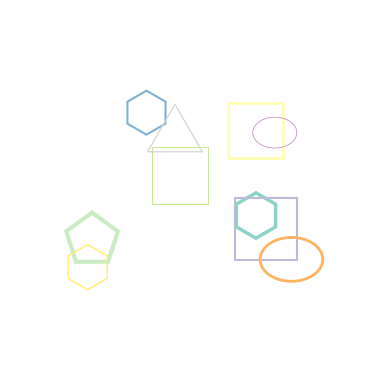[{"shape": "hexagon", "thickness": 2.5, "radius": 0.29, "center": [0.665, 0.44]}, {"shape": "square", "thickness": 2, "radius": 0.36, "center": [0.663, 0.661]}, {"shape": "square", "thickness": 1.5, "radius": 0.4, "center": [0.69, 0.406]}, {"shape": "hexagon", "thickness": 1.5, "radius": 0.29, "center": [0.38, 0.707]}, {"shape": "oval", "thickness": 2, "radius": 0.41, "center": [0.757, 0.326]}, {"shape": "square", "thickness": 0.5, "radius": 0.37, "center": [0.467, 0.545]}, {"shape": "triangle", "thickness": 1, "radius": 0.41, "center": [0.454, 0.647]}, {"shape": "oval", "thickness": 0.5, "radius": 0.29, "center": [0.714, 0.656]}, {"shape": "pentagon", "thickness": 3, "radius": 0.35, "center": [0.239, 0.377]}, {"shape": "hexagon", "thickness": 1, "radius": 0.29, "center": [0.228, 0.306]}]